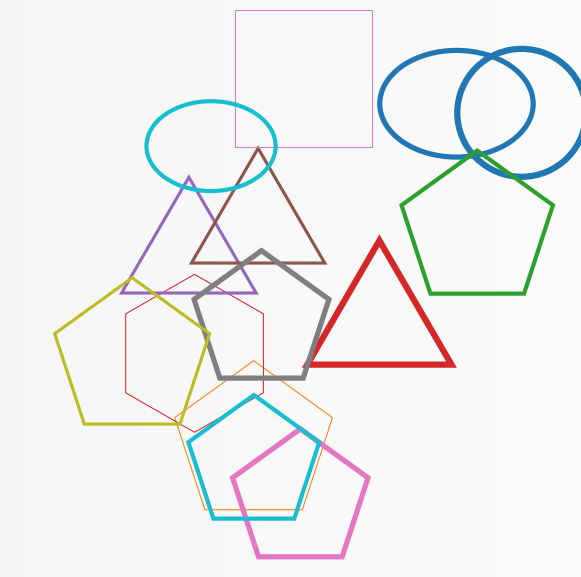[{"shape": "oval", "thickness": 2.5, "radius": 0.66, "center": [0.785, 0.819]}, {"shape": "circle", "thickness": 3, "radius": 0.55, "center": [0.897, 0.804]}, {"shape": "pentagon", "thickness": 0.5, "radius": 0.71, "center": [0.436, 0.232]}, {"shape": "pentagon", "thickness": 2, "radius": 0.68, "center": [0.821, 0.601]}, {"shape": "hexagon", "thickness": 0.5, "radius": 0.68, "center": [0.335, 0.387]}, {"shape": "triangle", "thickness": 3, "radius": 0.72, "center": [0.653, 0.439]}, {"shape": "triangle", "thickness": 1.5, "radius": 0.67, "center": [0.325, 0.559]}, {"shape": "triangle", "thickness": 1.5, "radius": 0.66, "center": [0.444, 0.61]}, {"shape": "square", "thickness": 0.5, "radius": 0.59, "center": [0.521, 0.863]}, {"shape": "pentagon", "thickness": 2.5, "radius": 0.61, "center": [0.517, 0.134]}, {"shape": "pentagon", "thickness": 2.5, "radius": 0.61, "center": [0.45, 0.443]}, {"shape": "pentagon", "thickness": 1.5, "radius": 0.7, "center": [0.227, 0.378]}, {"shape": "pentagon", "thickness": 2, "radius": 0.59, "center": [0.437, 0.197]}, {"shape": "oval", "thickness": 2, "radius": 0.56, "center": [0.363, 0.746]}]